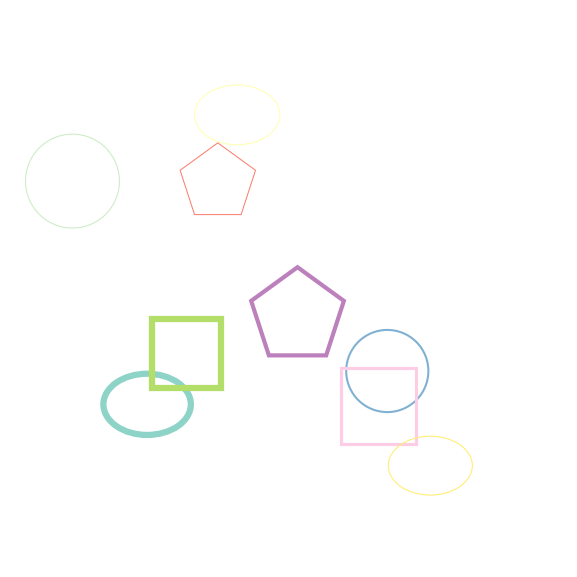[{"shape": "oval", "thickness": 3, "radius": 0.38, "center": [0.255, 0.299]}, {"shape": "oval", "thickness": 0.5, "radius": 0.37, "center": [0.411, 0.8]}, {"shape": "pentagon", "thickness": 0.5, "radius": 0.34, "center": [0.377, 0.683]}, {"shape": "circle", "thickness": 1, "radius": 0.36, "center": [0.671, 0.357]}, {"shape": "square", "thickness": 3, "radius": 0.3, "center": [0.323, 0.388]}, {"shape": "square", "thickness": 1.5, "radius": 0.33, "center": [0.655, 0.297]}, {"shape": "pentagon", "thickness": 2, "radius": 0.42, "center": [0.515, 0.452]}, {"shape": "circle", "thickness": 0.5, "radius": 0.41, "center": [0.125, 0.686]}, {"shape": "oval", "thickness": 0.5, "radius": 0.36, "center": [0.745, 0.193]}]